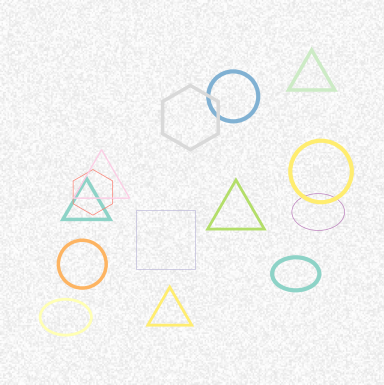[{"shape": "oval", "thickness": 3, "radius": 0.31, "center": [0.768, 0.289]}, {"shape": "triangle", "thickness": 2.5, "radius": 0.35, "center": [0.225, 0.466]}, {"shape": "oval", "thickness": 2, "radius": 0.33, "center": [0.171, 0.176]}, {"shape": "square", "thickness": 0.5, "radius": 0.38, "center": [0.429, 0.377]}, {"shape": "hexagon", "thickness": 0.5, "radius": 0.3, "center": [0.241, 0.5]}, {"shape": "circle", "thickness": 3, "radius": 0.32, "center": [0.606, 0.75]}, {"shape": "circle", "thickness": 2.5, "radius": 0.31, "center": [0.214, 0.314]}, {"shape": "triangle", "thickness": 2, "radius": 0.43, "center": [0.613, 0.448]}, {"shape": "triangle", "thickness": 1, "radius": 0.42, "center": [0.264, 0.527]}, {"shape": "hexagon", "thickness": 2.5, "radius": 0.42, "center": [0.495, 0.695]}, {"shape": "oval", "thickness": 0.5, "radius": 0.34, "center": [0.827, 0.449]}, {"shape": "triangle", "thickness": 2.5, "radius": 0.35, "center": [0.809, 0.801]}, {"shape": "triangle", "thickness": 2, "radius": 0.33, "center": [0.441, 0.188]}, {"shape": "circle", "thickness": 3, "radius": 0.4, "center": [0.834, 0.555]}]